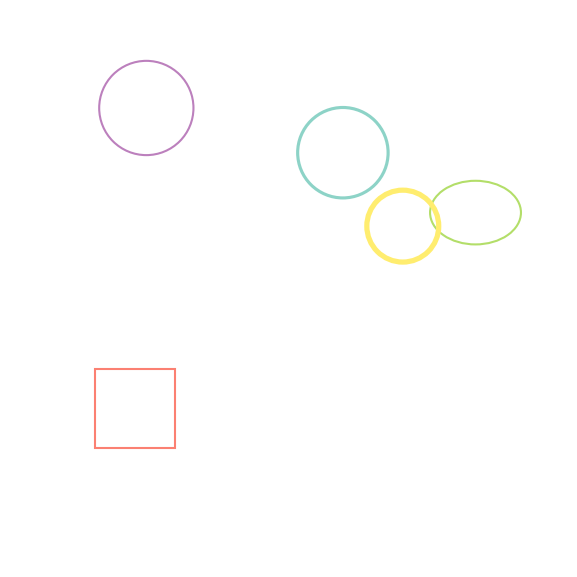[{"shape": "circle", "thickness": 1.5, "radius": 0.39, "center": [0.594, 0.735]}, {"shape": "square", "thickness": 1, "radius": 0.35, "center": [0.233, 0.292]}, {"shape": "oval", "thickness": 1, "radius": 0.39, "center": [0.823, 0.631]}, {"shape": "circle", "thickness": 1, "radius": 0.41, "center": [0.253, 0.812]}, {"shape": "circle", "thickness": 2.5, "radius": 0.31, "center": [0.697, 0.608]}]